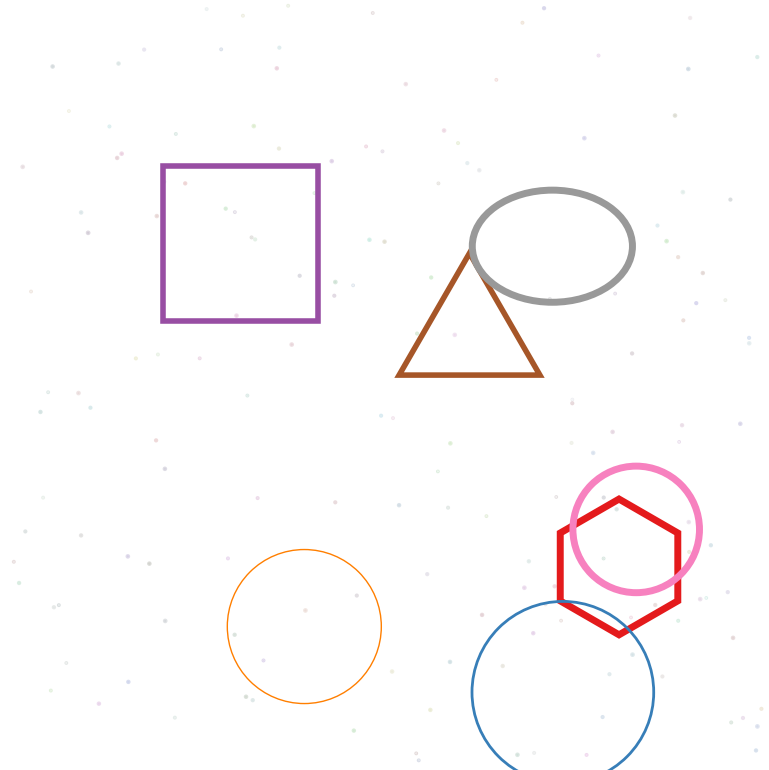[{"shape": "hexagon", "thickness": 2.5, "radius": 0.44, "center": [0.804, 0.264]}, {"shape": "circle", "thickness": 1, "radius": 0.59, "center": [0.731, 0.101]}, {"shape": "square", "thickness": 2, "radius": 0.5, "center": [0.312, 0.684]}, {"shape": "circle", "thickness": 0.5, "radius": 0.5, "center": [0.395, 0.186]}, {"shape": "triangle", "thickness": 2, "radius": 0.53, "center": [0.61, 0.566]}, {"shape": "circle", "thickness": 2.5, "radius": 0.41, "center": [0.826, 0.312]}, {"shape": "oval", "thickness": 2.5, "radius": 0.52, "center": [0.717, 0.68]}]